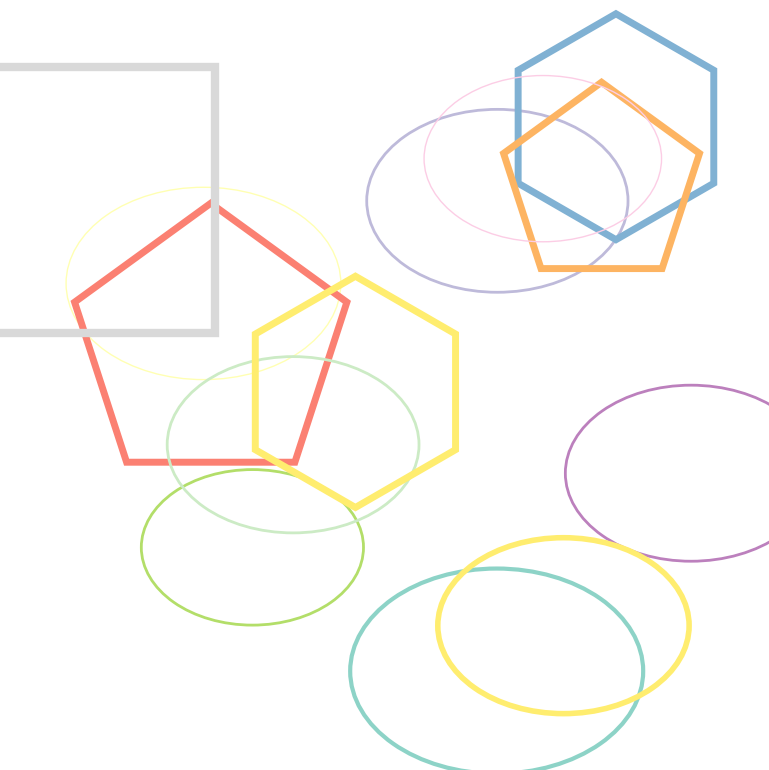[{"shape": "oval", "thickness": 1.5, "radius": 0.95, "center": [0.645, 0.128]}, {"shape": "oval", "thickness": 0.5, "radius": 0.89, "center": [0.264, 0.632]}, {"shape": "oval", "thickness": 1, "radius": 0.85, "center": [0.646, 0.739]}, {"shape": "pentagon", "thickness": 2.5, "radius": 0.93, "center": [0.274, 0.55]}, {"shape": "hexagon", "thickness": 2.5, "radius": 0.73, "center": [0.8, 0.835]}, {"shape": "pentagon", "thickness": 2.5, "radius": 0.67, "center": [0.781, 0.759]}, {"shape": "oval", "thickness": 1, "radius": 0.72, "center": [0.328, 0.289]}, {"shape": "oval", "thickness": 0.5, "radius": 0.77, "center": [0.705, 0.794]}, {"shape": "square", "thickness": 3, "radius": 0.86, "center": [0.107, 0.741]}, {"shape": "oval", "thickness": 1, "radius": 0.82, "center": [0.898, 0.385]}, {"shape": "oval", "thickness": 1, "radius": 0.82, "center": [0.381, 0.422]}, {"shape": "oval", "thickness": 2, "radius": 0.82, "center": [0.732, 0.187]}, {"shape": "hexagon", "thickness": 2.5, "radius": 0.75, "center": [0.462, 0.491]}]